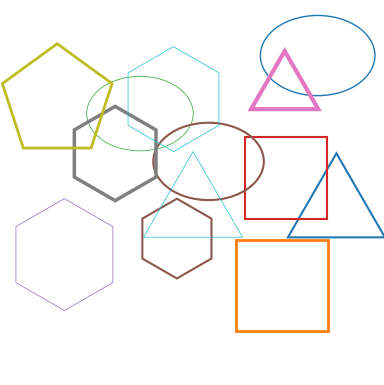[{"shape": "oval", "thickness": 1, "radius": 0.74, "center": [0.825, 0.856]}, {"shape": "triangle", "thickness": 1.5, "radius": 0.73, "center": [0.874, 0.456]}, {"shape": "square", "thickness": 2, "radius": 0.59, "center": [0.733, 0.259]}, {"shape": "oval", "thickness": 0.5, "radius": 0.69, "center": [0.364, 0.705]}, {"shape": "square", "thickness": 1.5, "radius": 0.53, "center": [0.742, 0.538]}, {"shape": "hexagon", "thickness": 0.5, "radius": 0.73, "center": [0.167, 0.339]}, {"shape": "oval", "thickness": 1.5, "radius": 0.72, "center": [0.542, 0.581]}, {"shape": "hexagon", "thickness": 1.5, "radius": 0.52, "center": [0.46, 0.38]}, {"shape": "triangle", "thickness": 3, "radius": 0.5, "center": [0.74, 0.767]}, {"shape": "hexagon", "thickness": 2.5, "radius": 0.61, "center": [0.299, 0.601]}, {"shape": "pentagon", "thickness": 2, "radius": 0.75, "center": [0.149, 0.737]}, {"shape": "hexagon", "thickness": 0.5, "radius": 0.68, "center": [0.451, 0.743]}, {"shape": "triangle", "thickness": 0.5, "radius": 0.74, "center": [0.501, 0.458]}]